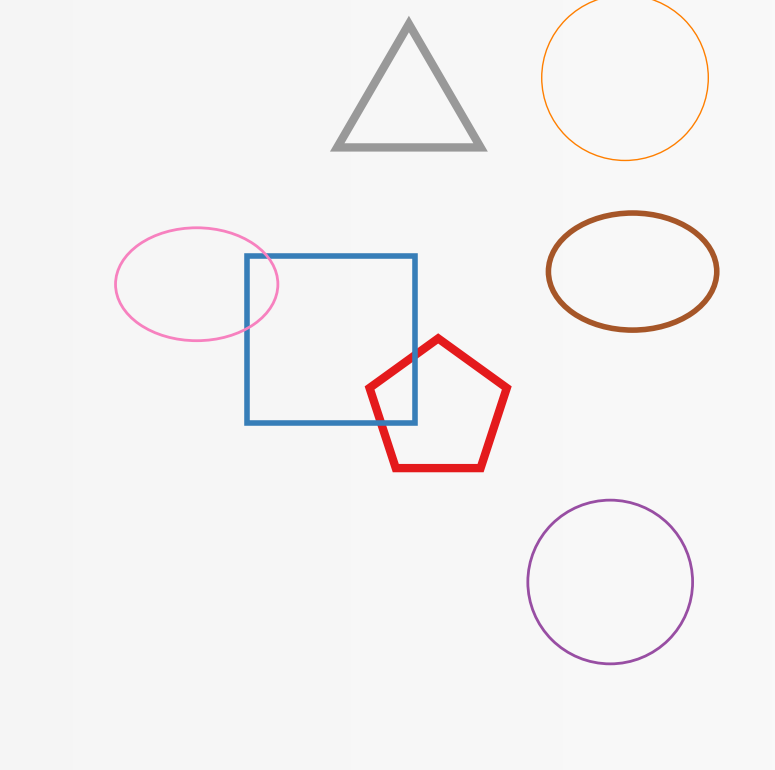[{"shape": "pentagon", "thickness": 3, "radius": 0.47, "center": [0.565, 0.467]}, {"shape": "square", "thickness": 2, "radius": 0.54, "center": [0.427, 0.559]}, {"shape": "circle", "thickness": 1, "radius": 0.53, "center": [0.787, 0.244]}, {"shape": "circle", "thickness": 0.5, "radius": 0.54, "center": [0.806, 0.899]}, {"shape": "oval", "thickness": 2, "radius": 0.54, "center": [0.816, 0.647]}, {"shape": "oval", "thickness": 1, "radius": 0.52, "center": [0.254, 0.631]}, {"shape": "triangle", "thickness": 3, "radius": 0.53, "center": [0.528, 0.862]}]